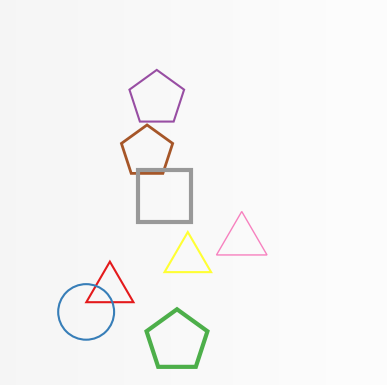[{"shape": "triangle", "thickness": 1.5, "radius": 0.35, "center": [0.284, 0.25]}, {"shape": "circle", "thickness": 1.5, "radius": 0.36, "center": [0.222, 0.19]}, {"shape": "pentagon", "thickness": 3, "radius": 0.41, "center": [0.457, 0.114]}, {"shape": "pentagon", "thickness": 1.5, "radius": 0.37, "center": [0.405, 0.744]}, {"shape": "triangle", "thickness": 1.5, "radius": 0.35, "center": [0.485, 0.328]}, {"shape": "pentagon", "thickness": 2, "radius": 0.35, "center": [0.379, 0.606]}, {"shape": "triangle", "thickness": 1, "radius": 0.38, "center": [0.624, 0.375]}, {"shape": "square", "thickness": 3, "radius": 0.34, "center": [0.424, 0.491]}]